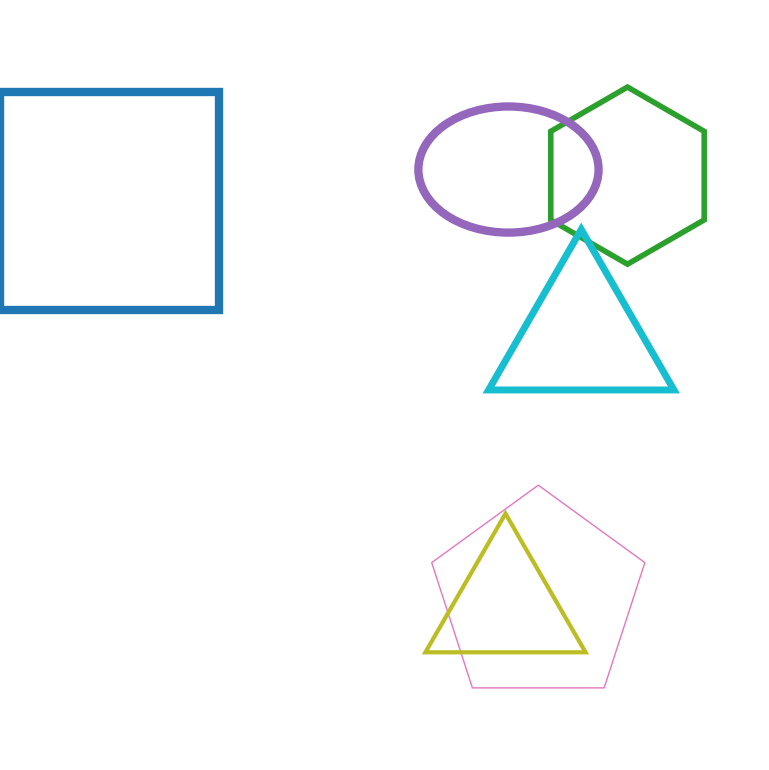[{"shape": "square", "thickness": 3, "radius": 0.71, "center": [0.142, 0.739]}, {"shape": "hexagon", "thickness": 2, "radius": 0.58, "center": [0.815, 0.772]}, {"shape": "oval", "thickness": 3, "radius": 0.59, "center": [0.66, 0.78]}, {"shape": "pentagon", "thickness": 0.5, "radius": 0.73, "center": [0.699, 0.224]}, {"shape": "triangle", "thickness": 1.5, "radius": 0.6, "center": [0.656, 0.213]}, {"shape": "triangle", "thickness": 2.5, "radius": 0.69, "center": [0.755, 0.563]}]